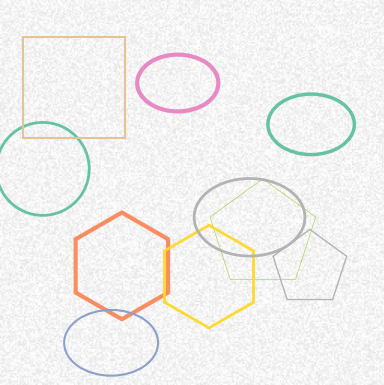[{"shape": "oval", "thickness": 2.5, "radius": 0.56, "center": [0.808, 0.677]}, {"shape": "circle", "thickness": 2, "radius": 0.6, "center": [0.111, 0.561]}, {"shape": "hexagon", "thickness": 3, "radius": 0.69, "center": [0.317, 0.309]}, {"shape": "oval", "thickness": 1.5, "radius": 0.61, "center": [0.289, 0.11]}, {"shape": "oval", "thickness": 3, "radius": 0.53, "center": [0.462, 0.784]}, {"shape": "pentagon", "thickness": 0.5, "radius": 0.72, "center": [0.683, 0.391]}, {"shape": "hexagon", "thickness": 2, "radius": 0.67, "center": [0.543, 0.282]}, {"shape": "square", "thickness": 1.5, "radius": 0.66, "center": [0.192, 0.772]}, {"shape": "pentagon", "thickness": 1, "radius": 0.5, "center": [0.805, 0.303]}, {"shape": "oval", "thickness": 2, "radius": 0.72, "center": [0.648, 0.436]}]